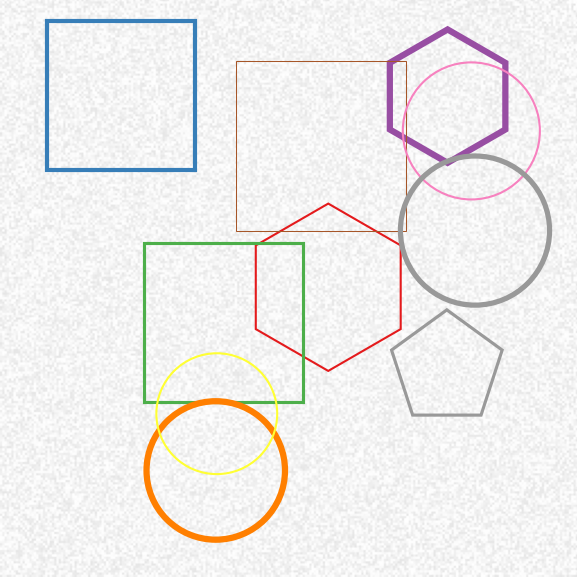[{"shape": "hexagon", "thickness": 1, "radius": 0.72, "center": [0.568, 0.502]}, {"shape": "square", "thickness": 2, "radius": 0.64, "center": [0.21, 0.834]}, {"shape": "square", "thickness": 1.5, "radius": 0.69, "center": [0.387, 0.44]}, {"shape": "hexagon", "thickness": 3, "radius": 0.58, "center": [0.775, 0.833]}, {"shape": "circle", "thickness": 3, "radius": 0.6, "center": [0.374, 0.184]}, {"shape": "circle", "thickness": 1, "radius": 0.52, "center": [0.375, 0.283]}, {"shape": "square", "thickness": 0.5, "radius": 0.74, "center": [0.555, 0.747]}, {"shape": "circle", "thickness": 1, "radius": 0.59, "center": [0.816, 0.772]}, {"shape": "circle", "thickness": 2.5, "radius": 0.65, "center": [0.822, 0.6]}, {"shape": "pentagon", "thickness": 1.5, "radius": 0.5, "center": [0.774, 0.362]}]